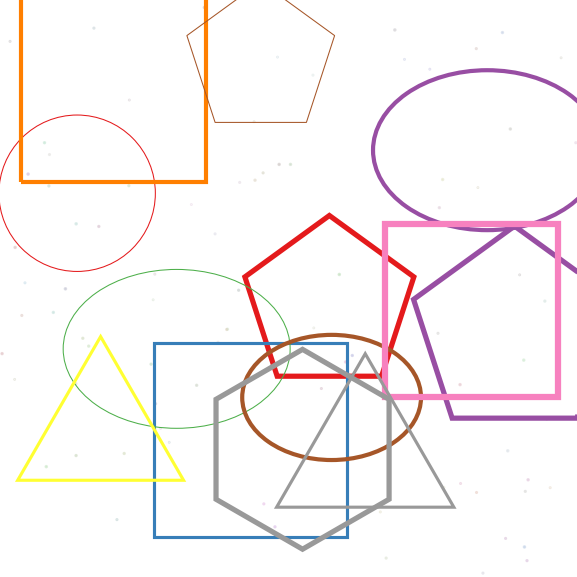[{"shape": "circle", "thickness": 0.5, "radius": 0.68, "center": [0.134, 0.665]}, {"shape": "pentagon", "thickness": 2.5, "radius": 0.77, "center": [0.57, 0.472]}, {"shape": "square", "thickness": 1.5, "radius": 0.84, "center": [0.434, 0.237]}, {"shape": "oval", "thickness": 0.5, "radius": 0.98, "center": [0.306, 0.395]}, {"shape": "pentagon", "thickness": 2.5, "radius": 0.92, "center": [0.891, 0.424]}, {"shape": "oval", "thickness": 2, "radius": 0.99, "center": [0.844, 0.739]}, {"shape": "square", "thickness": 2, "radius": 0.8, "center": [0.197, 0.845]}, {"shape": "triangle", "thickness": 1.5, "radius": 0.83, "center": [0.174, 0.25]}, {"shape": "pentagon", "thickness": 0.5, "radius": 0.67, "center": [0.452, 0.896]}, {"shape": "oval", "thickness": 2, "radius": 0.77, "center": [0.574, 0.311]}, {"shape": "square", "thickness": 3, "radius": 0.75, "center": [0.816, 0.462]}, {"shape": "triangle", "thickness": 1.5, "radius": 0.89, "center": [0.632, 0.209]}, {"shape": "hexagon", "thickness": 2.5, "radius": 0.87, "center": [0.524, 0.221]}]